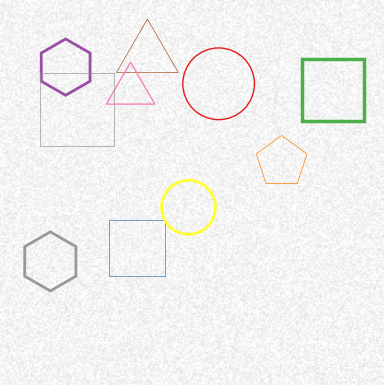[{"shape": "circle", "thickness": 1, "radius": 0.47, "center": [0.568, 0.782]}, {"shape": "square", "thickness": 0.5, "radius": 0.36, "center": [0.357, 0.356]}, {"shape": "square", "thickness": 2.5, "radius": 0.41, "center": [0.865, 0.766]}, {"shape": "hexagon", "thickness": 2, "radius": 0.37, "center": [0.171, 0.826]}, {"shape": "pentagon", "thickness": 0.5, "radius": 0.35, "center": [0.732, 0.579]}, {"shape": "circle", "thickness": 2, "radius": 0.35, "center": [0.49, 0.462]}, {"shape": "triangle", "thickness": 0.5, "radius": 0.46, "center": [0.383, 0.858]}, {"shape": "triangle", "thickness": 1, "radius": 0.36, "center": [0.339, 0.766]}, {"shape": "square", "thickness": 0.5, "radius": 0.48, "center": [0.2, 0.715]}, {"shape": "hexagon", "thickness": 2, "radius": 0.38, "center": [0.131, 0.321]}]